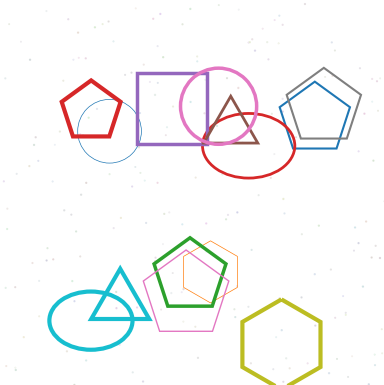[{"shape": "pentagon", "thickness": 1.5, "radius": 0.48, "center": [0.818, 0.692]}, {"shape": "circle", "thickness": 0.5, "radius": 0.41, "center": [0.285, 0.659]}, {"shape": "hexagon", "thickness": 0.5, "radius": 0.4, "center": [0.547, 0.294]}, {"shape": "pentagon", "thickness": 2.5, "radius": 0.49, "center": [0.494, 0.284]}, {"shape": "pentagon", "thickness": 3, "radius": 0.4, "center": [0.237, 0.711]}, {"shape": "oval", "thickness": 2, "radius": 0.6, "center": [0.646, 0.621]}, {"shape": "square", "thickness": 2.5, "radius": 0.46, "center": [0.447, 0.718]}, {"shape": "triangle", "thickness": 2, "radius": 0.41, "center": [0.599, 0.669]}, {"shape": "circle", "thickness": 2.5, "radius": 0.49, "center": [0.568, 0.724]}, {"shape": "pentagon", "thickness": 1, "radius": 0.58, "center": [0.483, 0.234]}, {"shape": "pentagon", "thickness": 1.5, "radius": 0.51, "center": [0.841, 0.722]}, {"shape": "hexagon", "thickness": 3, "radius": 0.59, "center": [0.731, 0.105]}, {"shape": "triangle", "thickness": 3, "radius": 0.43, "center": [0.312, 0.215]}, {"shape": "oval", "thickness": 3, "radius": 0.54, "center": [0.236, 0.167]}]